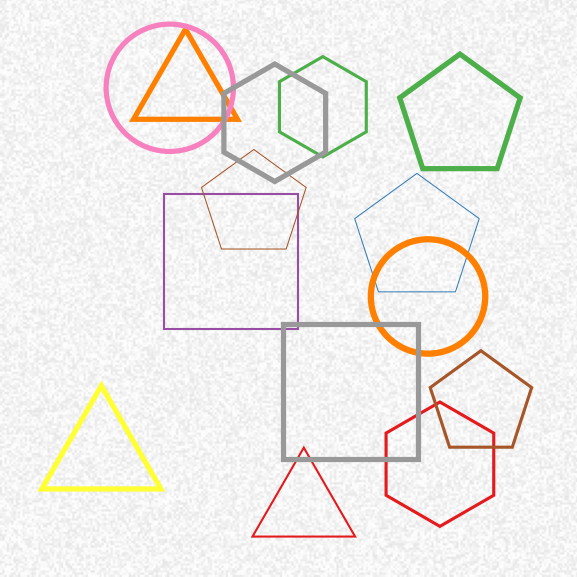[{"shape": "triangle", "thickness": 1, "radius": 0.51, "center": [0.526, 0.121]}, {"shape": "hexagon", "thickness": 1.5, "radius": 0.54, "center": [0.762, 0.195]}, {"shape": "pentagon", "thickness": 0.5, "radius": 0.57, "center": [0.722, 0.585]}, {"shape": "hexagon", "thickness": 1.5, "radius": 0.43, "center": [0.559, 0.814]}, {"shape": "pentagon", "thickness": 2.5, "radius": 0.55, "center": [0.796, 0.796]}, {"shape": "square", "thickness": 1, "radius": 0.58, "center": [0.4, 0.546]}, {"shape": "triangle", "thickness": 2.5, "radius": 0.52, "center": [0.321, 0.845]}, {"shape": "circle", "thickness": 3, "radius": 0.5, "center": [0.741, 0.486]}, {"shape": "triangle", "thickness": 2.5, "radius": 0.6, "center": [0.175, 0.212]}, {"shape": "pentagon", "thickness": 1.5, "radius": 0.46, "center": [0.833, 0.299]}, {"shape": "pentagon", "thickness": 0.5, "radius": 0.48, "center": [0.44, 0.645]}, {"shape": "circle", "thickness": 2.5, "radius": 0.55, "center": [0.294, 0.847]}, {"shape": "hexagon", "thickness": 2.5, "radius": 0.51, "center": [0.476, 0.787]}, {"shape": "square", "thickness": 2.5, "radius": 0.59, "center": [0.607, 0.321]}]